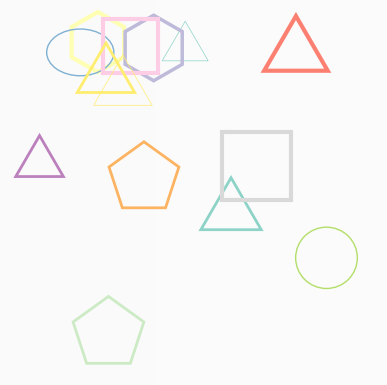[{"shape": "triangle", "thickness": 2, "radius": 0.45, "center": [0.596, 0.448]}, {"shape": "triangle", "thickness": 0.5, "radius": 0.34, "center": [0.478, 0.876]}, {"shape": "hexagon", "thickness": 3, "radius": 0.39, "center": [0.253, 0.891]}, {"shape": "hexagon", "thickness": 2.5, "radius": 0.43, "center": [0.397, 0.875]}, {"shape": "triangle", "thickness": 3, "radius": 0.47, "center": [0.764, 0.864]}, {"shape": "oval", "thickness": 1, "radius": 0.43, "center": [0.207, 0.864]}, {"shape": "pentagon", "thickness": 2, "radius": 0.47, "center": [0.371, 0.537]}, {"shape": "circle", "thickness": 1, "radius": 0.4, "center": [0.843, 0.33]}, {"shape": "square", "thickness": 3, "radius": 0.35, "center": [0.336, 0.881]}, {"shape": "square", "thickness": 3, "radius": 0.44, "center": [0.662, 0.57]}, {"shape": "triangle", "thickness": 2, "radius": 0.35, "center": [0.102, 0.577]}, {"shape": "pentagon", "thickness": 2, "radius": 0.48, "center": [0.28, 0.134]}, {"shape": "triangle", "thickness": 2, "radius": 0.43, "center": [0.273, 0.803]}, {"shape": "triangle", "thickness": 0.5, "radius": 0.44, "center": [0.317, 0.77]}]